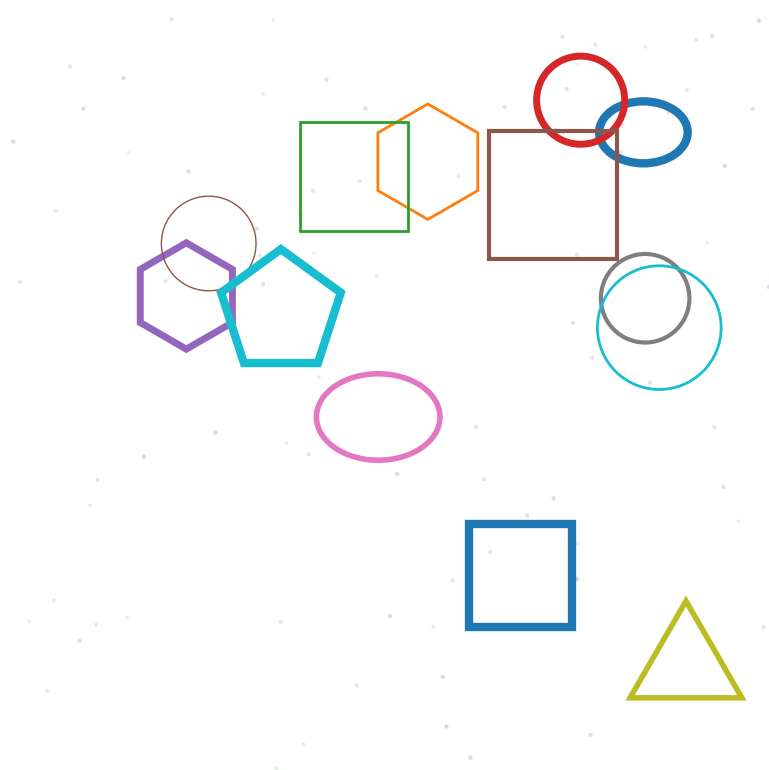[{"shape": "oval", "thickness": 3, "radius": 0.29, "center": [0.836, 0.828]}, {"shape": "square", "thickness": 3, "radius": 0.33, "center": [0.676, 0.253]}, {"shape": "hexagon", "thickness": 1, "radius": 0.37, "center": [0.556, 0.79]}, {"shape": "square", "thickness": 1, "radius": 0.35, "center": [0.46, 0.771]}, {"shape": "circle", "thickness": 2.5, "radius": 0.29, "center": [0.754, 0.87]}, {"shape": "hexagon", "thickness": 2.5, "radius": 0.35, "center": [0.242, 0.616]}, {"shape": "square", "thickness": 1.5, "radius": 0.42, "center": [0.718, 0.746]}, {"shape": "circle", "thickness": 0.5, "radius": 0.31, "center": [0.271, 0.684]}, {"shape": "oval", "thickness": 2, "radius": 0.4, "center": [0.491, 0.458]}, {"shape": "circle", "thickness": 1.5, "radius": 0.29, "center": [0.838, 0.613]}, {"shape": "triangle", "thickness": 2, "radius": 0.42, "center": [0.891, 0.136]}, {"shape": "pentagon", "thickness": 3, "radius": 0.41, "center": [0.365, 0.595]}, {"shape": "circle", "thickness": 1, "radius": 0.4, "center": [0.856, 0.575]}]